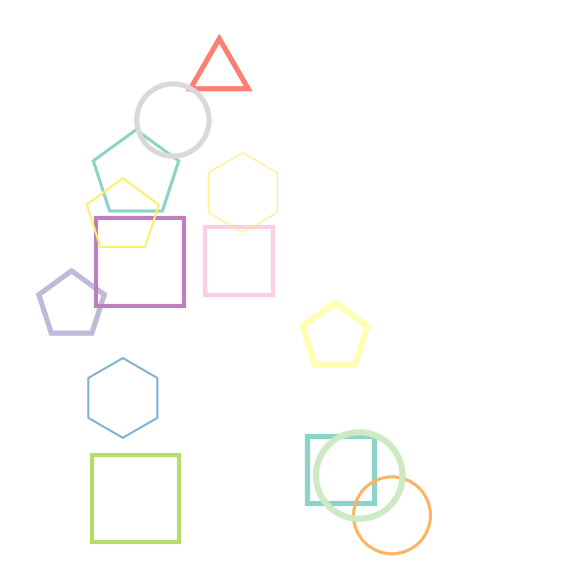[{"shape": "pentagon", "thickness": 1.5, "radius": 0.39, "center": [0.236, 0.697]}, {"shape": "square", "thickness": 2.5, "radius": 0.29, "center": [0.59, 0.187]}, {"shape": "pentagon", "thickness": 3, "radius": 0.3, "center": [0.58, 0.416]}, {"shape": "pentagon", "thickness": 2.5, "radius": 0.3, "center": [0.124, 0.47]}, {"shape": "triangle", "thickness": 2.5, "radius": 0.29, "center": [0.38, 0.874]}, {"shape": "hexagon", "thickness": 1, "radius": 0.35, "center": [0.213, 0.31]}, {"shape": "circle", "thickness": 1.5, "radius": 0.33, "center": [0.679, 0.107]}, {"shape": "square", "thickness": 2, "radius": 0.38, "center": [0.234, 0.136]}, {"shape": "square", "thickness": 2, "radius": 0.3, "center": [0.413, 0.548]}, {"shape": "circle", "thickness": 2.5, "radius": 0.31, "center": [0.299, 0.791]}, {"shape": "square", "thickness": 2, "radius": 0.38, "center": [0.243, 0.545]}, {"shape": "circle", "thickness": 3, "radius": 0.37, "center": [0.622, 0.176]}, {"shape": "hexagon", "thickness": 0.5, "radius": 0.34, "center": [0.42, 0.666]}, {"shape": "pentagon", "thickness": 1, "radius": 0.33, "center": [0.213, 0.625]}]